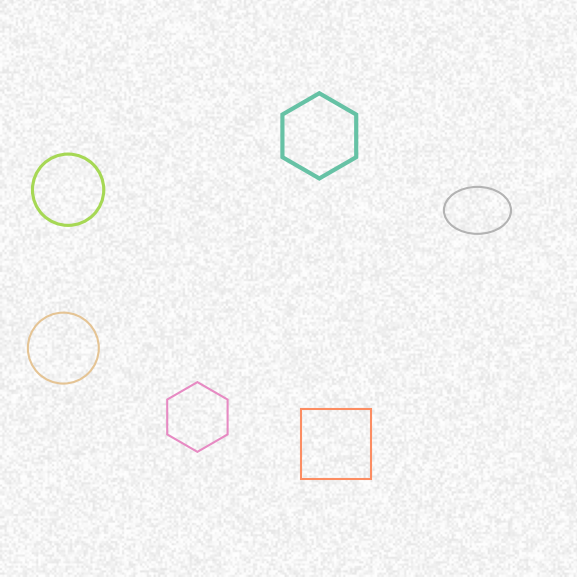[{"shape": "hexagon", "thickness": 2, "radius": 0.37, "center": [0.553, 0.764]}, {"shape": "square", "thickness": 1, "radius": 0.3, "center": [0.582, 0.231]}, {"shape": "hexagon", "thickness": 1, "radius": 0.3, "center": [0.342, 0.277]}, {"shape": "circle", "thickness": 1.5, "radius": 0.31, "center": [0.118, 0.671]}, {"shape": "circle", "thickness": 1, "radius": 0.31, "center": [0.11, 0.396]}, {"shape": "oval", "thickness": 1, "radius": 0.29, "center": [0.827, 0.635]}]